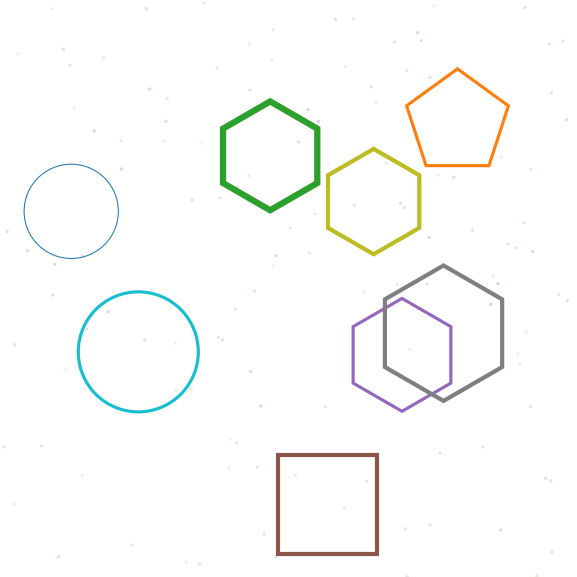[{"shape": "circle", "thickness": 0.5, "radius": 0.41, "center": [0.123, 0.633]}, {"shape": "pentagon", "thickness": 1.5, "radius": 0.46, "center": [0.792, 0.787]}, {"shape": "hexagon", "thickness": 3, "radius": 0.47, "center": [0.468, 0.729]}, {"shape": "hexagon", "thickness": 1.5, "radius": 0.49, "center": [0.696, 0.385]}, {"shape": "square", "thickness": 2, "radius": 0.43, "center": [0.567, 0.126]}, {"shape": "hexagon", "thickness": 2, "radius": 0.59, "center": [0.768, 0.422]}, {"shape": "hexagon", "thickness": 2, "radius": 0.46, "center": [0.647, 0.65]}, {"shape": "circle", "thickness": 1.5, "radius": 0.52, "center": [0.239, 0.39]}]